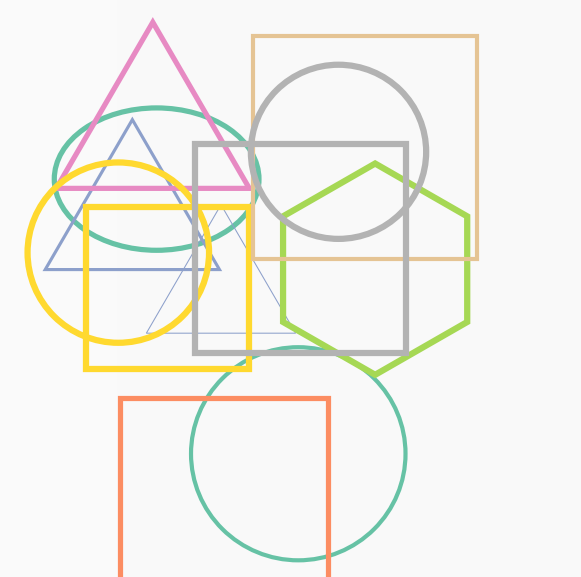[{"shape": "circle", "thickness": 2, "radius": 0.92, "center": [0.513, 0.213]}, {"shape": "oval", "thickness": 2.5, "radius": 0.88, "center": [0.269, 0.689]}, {"shape": "square", "thickness": 2.5, "radius": 0.9, "center": [0.385, 0.131]}, {"shape": "triangle", "thickness": 1.5, "radius": 0.87, "center": [0.228, 0.619]}, {"shape": "triangle", "thickness": 0.5, "radius": 0.74, "center": [0.38, 0.496]}, {"shape": "triangle", "thickness": 2.5, "radius": 0.96, "center": [0.263, 0.769]}, {"shape": "hexagon", "thickness": 3, "radius": 0.91, "center": [0.645, 0.533]}, {"shape": "square", "thickness": 3, "radius": 0.7, "center": [0.288, 0.501]}, {"shape": "circle", "thickness": 3, "radius": 0.78, "center": [0.204, 0.562]}, {"shape": "square", "thickness": 2, "radius": 0.97, "center": [0.628, 0.744]}, {"shape": "square", "thickness": 3, "radius": 0.91, "center": [0.516, 0.569]}, {"shape": "circle", "thickness": 3, "radius": 0.75, "center": [0.582, 0.736]}]